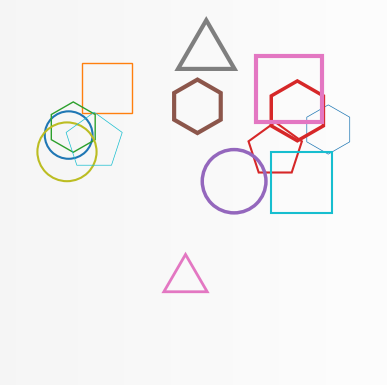[{"shape": "circle", "thickness": 1.5, "radius": 0.31, "center": [0.177, 0.649]}, {"shape": "hexagon", "thickness": 0.5, "radius": 0.32, "center": [0.847, 0.664]}, {"shape": "square", "thickness": 1, "radius": 0.32, "center": [0.275, 0.772]}, {"shape": "hexagon", "thickness": 1, "radius": 0.33, "center": [0.189, 0.67]}, {"shape": "pentagon", "thickness": 1.5, "radius": 0.36, "center": [0.71, 0.611]}, {"shape": "hexagon", "thickness": 2.5, "radius": 0.39, "center": [0.767, 0.712]}, {"shape": "circle", "thickness": 2.5, "radius": 0.41, "center": [0.604, 0.529]}, {"shape": "hexagon", "thickness": 3, "radius": 0.35, "center": [0.51, 0.724]}, {"shape": "square", "thickness": 3, "radius": 0.43, "center": [0.746, 0.77]}, {"shape": "triangle", "thickness": 2, "radius": 0.32, "center": [0.479, 0.274]}, {"shape": "triangle", "thickness": 3, "radius": 0.42, "center": [0.532, 0.863]}, {"shape": "circle", "thickness": 1.5, "radius": 0.38, "center": [0.173, 0.606]}, {"shape": "pentagon", "thickness": 0.5, "radius": 0.38, "center": [0.243, 0.632]}, {"shape": "square", "thickness": 1.5, "radius": 0.39, "center": [0.779, 0.527]}]